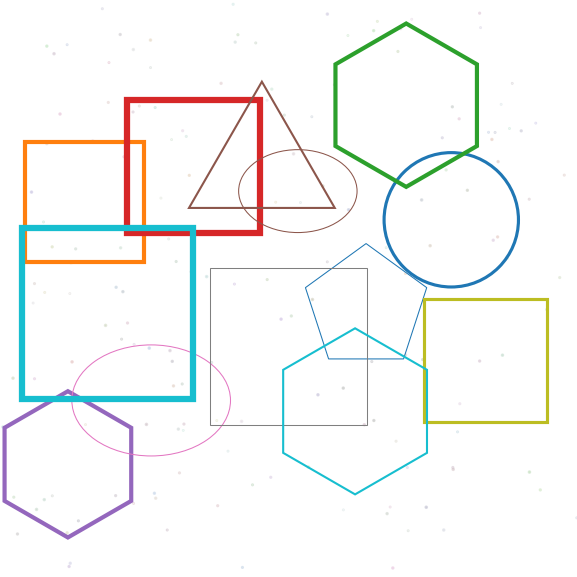[{"shape": "circle", "thickness": 1.5, "radius": 0.58, "center": [0.781, 0.619]}, {"shape": "pentagon", "thickness": 0.5, "radius": 0.55, "center": [0.634, 0.467]}, {"shape": "square", "thickness": 2, "radius": 0.52, "center": [0.146, 0.649]}, {"shape": "hexagon", "thickness": 2, "radius": 0.71, "center": [0.703, 0.817]}, {"shape": "square", "thickness": 3, "radius": 0.58, "center": [0.335, 0.711]}, {"shape": "hexagon", "thickness": 2, "radius": 0.63, "center": [0.118, 0.195]}, {"shape": "triangle", "thickness": 1, "radius": 0.73, "center": [0.453, 0.712]}, {"shape": "oval", "thickness": 0.5, "radius": 0.51, "center": [0.516, 0.668]}, {"shape": "oval", "thickness": 0.5, "radius": 0.69, "center": [0.262, 0.306]}, {"shape": "square", "thickness": 0.5, "radius": 0.68, "center": [0.5, 0.4]}, {"shape": "square", "thickness": 1.5, "radius": 0.53, "center": [0.84, 0.374]}, {"shape": "square", "thickness": 3, "radius": 0.74, "center": [0.186, 0.456]}, {"shape": "hexagon", "thickness": 1, "radius": 0.72, "center": [0.615, 0.287]}]